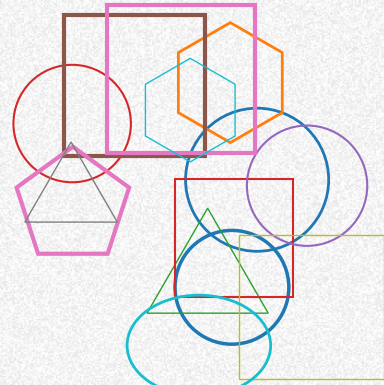[{"shape": "circle", "thickness": 2.5, "radius": 0.74, "center": [0.602, 0.254]}, {"shape": "circle", "thickness": 2, "radius": 0.93, "center": [0.668, 0.533]}, {"shape": "hexagon", "thickness": 2, "radius": 0.78, "center": [0.598, 0.785]}, {"shape": "triangle", "thickness": 1, "radius": 0.91, "center": [0.539, 0.277]}, {"shape": "circle", "thickness": 1.5, "radius": 0.76, "center": [0.187, 0.679]}, {"shape": "square", "thickness": 1.5, "radius": 0.77, "center": [0.608, 0.382]}, {"shape": "circle", "thickness": 1.5, "radius": 0.78, "center": [0.798, 0.518]}, {"shape": "square", "thickness": 3, "radius": 0.91, "center": [0.349, 0.777]}, {"shape": "pentagon", "thickness": 3, "radius": 0.77, "center": [0.189, 0.465]}, {"shape": "square", "thickness": 3, "radius": 0.96, "center": [0.471, 0.796]}, {"shape": "triangle", "thickness": 1, "radius": 0.69, "center": [0.185, 0.492]}, {"shape": "square", "thickness": 1, "radius": 0.94, "center": [0.809, 0.203]}, {"shape": "hexagon", "thickness": 1, "radius": 0.67, "center": [0.494, 0.714]}, {"shape": "oval", "thickness": 2, "radius": 0.93, "center": [0.517, 0.103]}]